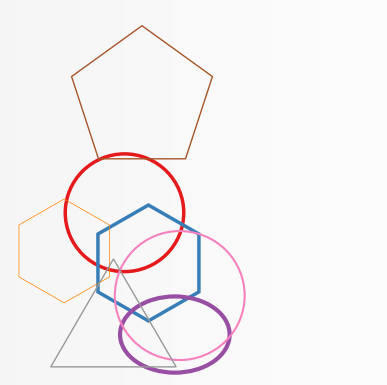[{"shape": "circle", "thickness": 2.5, "radius": 0.76, "center": [0.321, 0.447]}, {"shape": "hexagon", "thickness": 2.5, "radius": 0.75, "center": [0.383, 0.317]}, {"shape": "oval", "thickness": 3, "radius": 0.71, "center": [0.451, 0.131]}, {"shape": "hexagon", "thickness": 0.5, "radius": 0.67, "center": [0.166, 0.348]}, {"shape": "pentagon", "thickness": 1, "radius": 0.96, "center": [0.366, 0.742]}, {"shape": "circle", "thickness": 1.5, "radius": 0.84, "center": [0.464, 0.232]}, {"shape": "triangle", "thickness": 1, "radius": 0.93, "center": [0.293, 0.141]}]